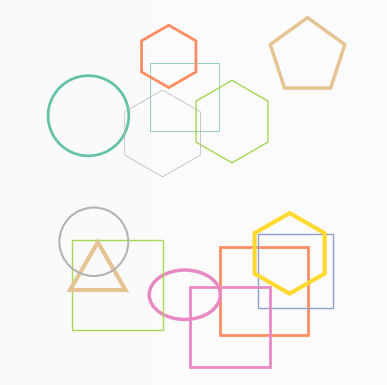[{"shape": "square", "thickness": 0.5, "radius": 0.44, "center": [0.476, 0.748]}, {"shape": "circle", "thickness": 2, "radius": 0.52, "center": [0.228, 0.699]}, {"shape": "hexagon", "thickness": 2, "radius": 0.4, "center": [0.435, 0.854]}, {"shape": "square", "thickness": 2, "radius": 0.57, "center": [0.681, 0.244]}, {"shape": "square", "thickness": 1, "radius": 0.48, "center": [0.763, 0.296]}, {"shape": "oval", "thickness": 2.5, "radius": 0.46, "center": [0.477, 0.234]}, {"shape": "square", "thickness": 2, "radius": 0.52, "center": [0.594, 0.151]}, {"shape": "square", "thickness": 1, "radius": 0.59, "center": [0.303, 0.26]}, {"shape": "hexagon", "thickness": 1, "radius": 0.53, "center": [0.599, 0.684]}, {"shape": "hexagon", "thickness": 3, "radius": 0.52, "center": [0.747, 0.342]}, {"shape": "pentagon", "thickness": 2.5, "radius": 0.51, "center": [0.794, 0.853]}, {"shape": "triangle", "thickness": 3, "radius": 0.41, "center": [0.252, 0.288]}, {"shape": "circle", "thickness": 1.5, "radius": 0.44, "center": [0.242, 0.372]}, {"shape": "hexagon", "thickness": 0.5, "radius": 0.56, "center": [0.42, 0.653]}]